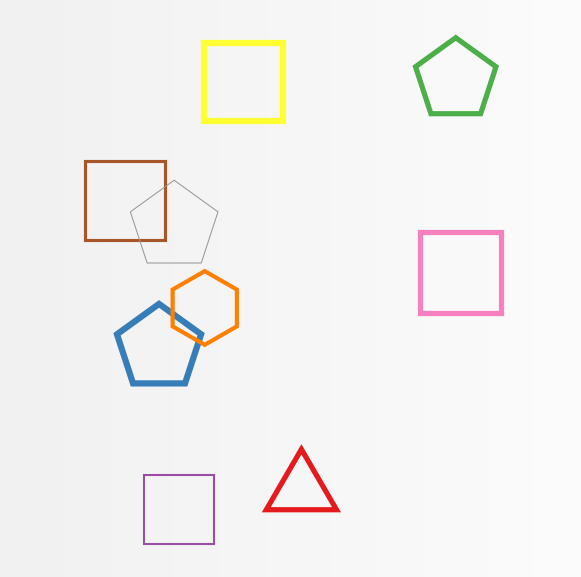[{"shape": "triangle", "thickness": 2.5, "radius": 0.35, "center": [0.519, 0.151]}, {"shape": "pentagon", "thickness": 3, "radius": 0.38, "center": [0.274, 0.397]}, {"shape": "pentagon", "thickness": 2.5, "radius": 0.36, "center": [0.784, 0.861]}, {"shape": "square", "thickness": 1, "radius": 0.3, "center": [0.308, 0.116]}, {"shape": "hexagon", "thickness": 2, "radius": 0.32, "center": [0.352, 0.466]}, {"shape": "square", "thickness": 3, "radius": 0.34, "center": [0.419, 0.857]}, {"shape": "square", "thickness": 1.5, "radius": 0.34, "center": [0.215, 0.652]}, {"shape": "square", "thickness": 2.5, "radius": 0.35, "center": [0.792, 0.527]}, {"shape": "pentagon", "thickness": 0.5, "radius": 0.4, "center": [0.3, 0.608]}]